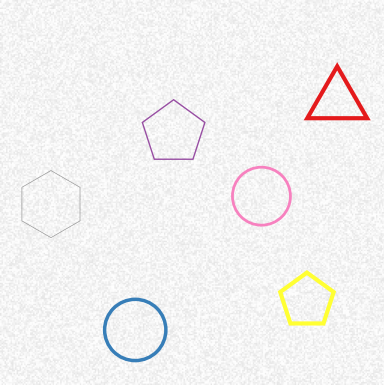[{"shape": "triangle", "thickness": 3, "radius": 0.45, "center": [0.876, 0.738]}, {"shape": "circle", "thickness": 2.5, "radius": 0.4, "center": [0.351, 0.143]}, {"shape": "pentagon", "thickness": 1, "radius": 0.43, "center": [0.451, 0.656]}, {"shape": "pentagon", "thickness": 3, "radius": 0.37, "center": [0.797, 0.219]}, {"shape": "circle", "thickness": 2, "radius": 0.38, "center": [0.679, 0.49]}, {"shape": "hexagon", "thickness": 0.5, "radius": 0.44, "center": [0.132, 0.47]}]